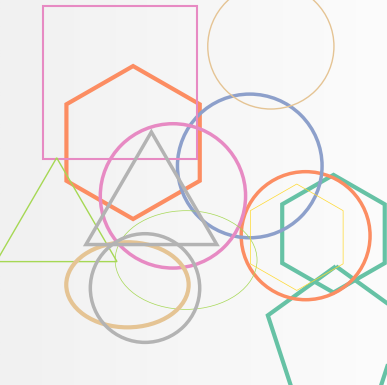[{"shape": "hexagon", "thickness": 3, "radius": 0.76, "center": [0.861, 0.393]}, {"shape": "pentagon", "thickness": 3, "radius": 0.92, "center": [0.867, 0.124]}, {"shape": "hexagon", "thickness": 3, "radius": 0.99, "center": [0.343, 0.63]}, {"shape": "circle", "thickness": 2.5, "radius": 0.83, "center": [0.789, 0.388]}, {"shape": "circle", "thickness": 2.5, "radius": 0.93, "center": [0.645, 0.569]}, {"shape": "square", "thickness": 1.5, "radius": 0.99, "center": [0.309, 0.785]}, {"shape": "circle", "thickness": 2.5, "radius": 0.94, "center": [0.446, 0.491]}, {"shape": "oval", "thickness": 0.5, "radius": 0.92, "center": [0.48, 0.325]}, {"shape": "triangle", "thickness": 1, "radius": 0.9, "center": [0.146, 0.41]}, {"shape": "hexagon", "thickness": 0.5, "radius": 0.69, "center": [0.766, 0.384]}, {"shape": "oval", "thickness": 3, "radius": 0.79, "center": [0.329, 0.26]}, {"shape": "circle", "thickness": 1, "radius": 0.81, "center": [0.699, 0.88]}, {"shape": "triangle", "thickness": 2.5, "radius": 0.97, "center": [0.391, 0.462]}, {"shape": "circle", "thickness": 2.5, "radius": 0.71, "center": [0.374, 0.252]}]